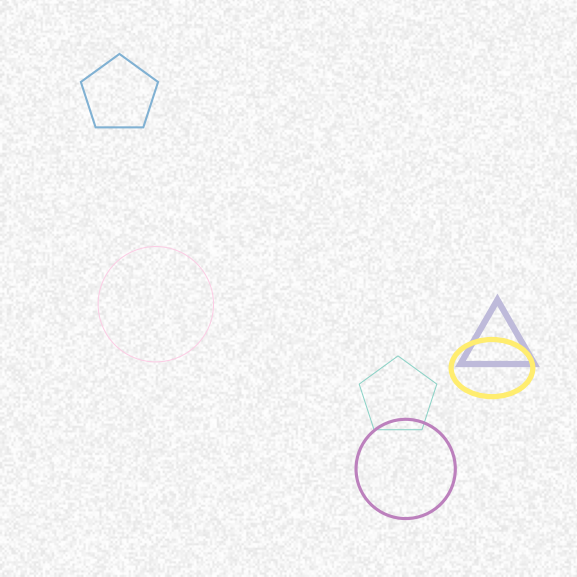[{"shape": "pentagon", "thickness": 0.5, "radius": 0.35, "center": [0.689, 0.312]}, {"shape": "triangle", "thickness": 3, "radius": 0.37, "center": [0.861, 0.406]}, {"shape": "pentagon", "thickness": 1, "radius": 0.35, "center": [0.207, 0.835]}, {"shape": "circle", "thickness": 0.5, "radius": 0.5, "center": [0.27, 0.472]}, {"shape": "circle", "thickness": 1.5, "radius": 0.43, "center": [0.702, 0.187]}, {"shape": "oval", "thickness": 2.5, "radius": 0.35, "center": [0.852, 0.362]}]